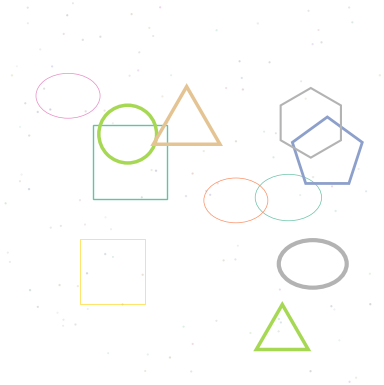[{"shape": "square", "thickness": 1, "radius": 0.48, "center": [0.337, 0.579]}, {"shape": "oval", "thickness": 0.5, "radius": 0.43, "center": [0.749, 0.487]}, {"shape": "oval", "thickness": 0.5, "radius": 0.42, "center": [0.613, 0.479]}, {"shape": "pentagon", "thickness": 2, "radius": 0.48, "center": [0.85, 0.601]}, {"shape": "oval", "thickness": 0.5, "radius": 0.42, "center": [0.177, 0.751]}, {"shape": "circle", "thickness": 2.5, "radius": 0.37, "center": [0.332, 0.652]}, {"shape": "triangle", "thickness": 2.5, "radius": 0.39, "center": [0.733, 0.131]}, {"shape": "square", "thickness": 0.5, "radius": 0.42, "center": [0.291, 0.296]}, {"shape": "triangle", "thickness": 2.5, "radius": 0.5, "center": [0.485, 0.675]}, {"shape": "hexagon", "thickness": 1.5, "radius": 0.45, "center": [0.807, 0.681]}, {"shape": "oval", "thickness": 3, "radius": 0.44, "center": [0.812, 0.315]}]